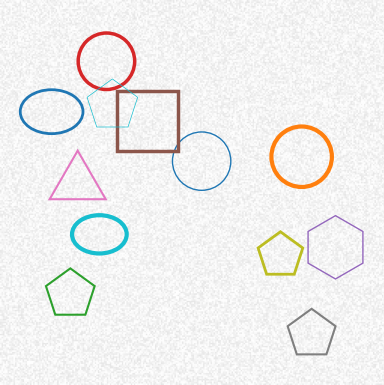[{"shape": "circle", "thickness": 1, "radius": 0.38, "center": [0.524, 0.581]}, {"shape": "oval", "thickness": 2, "radius": 0.41, "center": [0.134, 0.71]}, {"shape": "circle", "thickness": 3, "radius": 0.39, "center": [0.783, 0.593]}, {"shape": "pentagon", "thickness": 1.5, "radius": 0.33, "center": [0.183, 0.236]}, {"shape": "circle", "thickness": 2.5, "radius": 0.37, "center": [0.276, 0.841]}, {"shape": "hexagon", "thickness": 1, "radius": 0.41, "center": [0.871, 0.358]}, {"shape": "square", "thickness": 2.5, "radius": 0.39, "center": [0.383, 0.685]}, {"shape": "triangle", "thickness": 1.5, "radius": 0.42, "center": [0.202, 0.525]}, {"shape": "pentagon", "thickness": 1.5, "radius": 0.33, "center": [0.809, 0.133]}, {"shape": "pentagon", "thickness": 2, "radius": 0.3, "center": [0.728, 0.337]}, {"shape": "pentagon", "thickness": 0.5, "radius": 0.35, "center": [0.292, 0.726]}, {"shape": "oval", "thickness": 3, "radius": 0.36, "center": [0.258, 0.391]}]